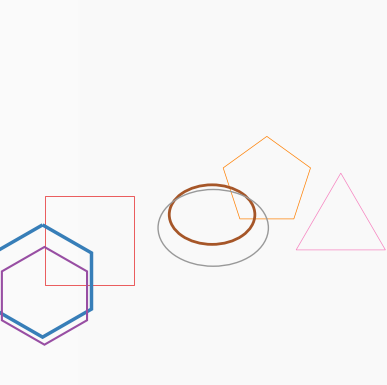[{"shape": "square", "thickness": 0.5, "radius": 0.58, "center": [0.231, 0.376]}, {"shape": "hexagon", "thickness": 2.5, "radius": 0.73, "center": [0.11, 0.27]}, {"shape": "hexagon", "thickness": 1.5, "radius": 0.63, "center": [0.115, 0.232]}, {"shape": "pentagon", "thickness": 0.5, "radius": 0.59, "center": [0.689, 0.527]}, {"shape": "oval", "thickness": 2, "radius": 0.55, "center": [0.547, 0.443]}, {"shape": "triangle", "thickness": 0.5, "radius": 0.66, "center": [0.879, 0.417]}, {"shape": "oval", "thickness": 1, "radius": 0.71, "center": [0.55, 0.408]}]